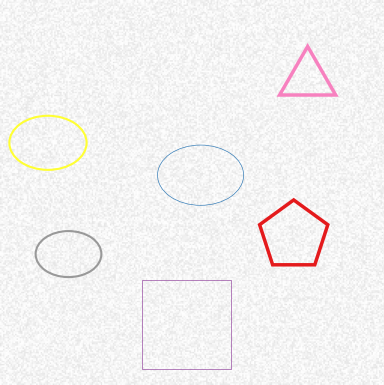[{"shape": "pentagon", "thickness": 2.5, "radius": 0.47, "center": [0.763, 0.388]}, {"shape": "oval", "thickness": 0.5, "radius": 0.56, "center": [0.521, 0.545]}, {"shape": "square", "thickness": 0.5, "radius": 0.58, "center": [0.485, 0.157]}, {"shape": "oval", "thickness": 1.5, "radius": 0.5, "center": [0.125, 0.629]}, {"shape": "triangle", "thickness": 2.5, "radius": 0.42, "center": [0.799, 0.795]}, {"shape": "oval", "thickness": 1.5, "radius": 0.43, "center": [0.178, 0.34]}]